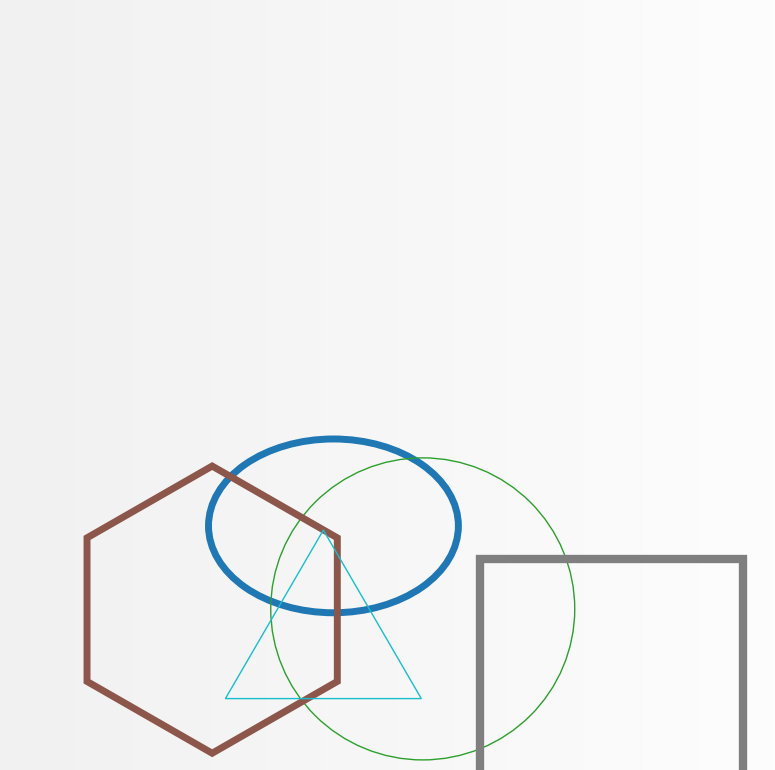[{"shape": "oval", "thickness": 2.5, "radius": 0.81, "center": [0.43, 0.317]}, {"shape": "circle", "thickness": 0.5, "radius": 0.98, "center": [0.545, 0.209]}, {"shape": "hexagon", "thickness": 2.5, "radius": 0.93, "center": [0.274, 0.208]}, {"shape": "square", "thickness": 3, "radius": 0.85, "center": [0.789, 0.104]}, {"shape": "triangle", "thickness": 0.5, "radius": 0.73, "center": [0.417, 0.166]}]